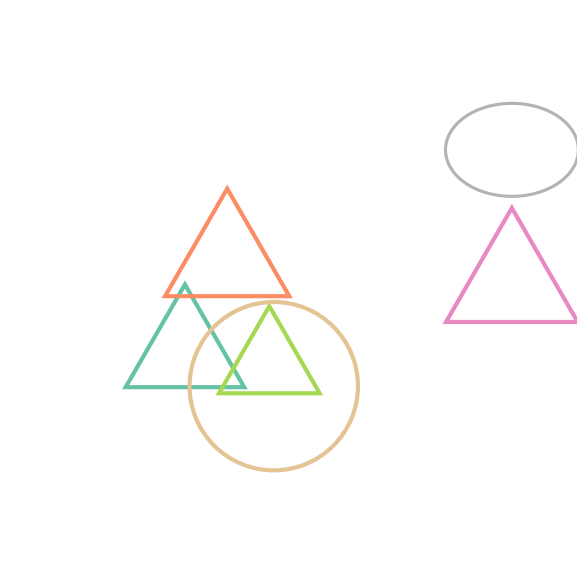[{"shape": "triangle", "thickness": 2, "radius": 0.59, "center": [0.32, 0.388]}, {"shape": "triangle", "thickness": 2, "radius": 0.62, "center": [0.393, 0.548]}, {"shape": "triangle", "thickness": 2, "radius": 0.66, "center": [0.886, 0.507]}, {"shape": "triangle", "thickness": 2, "radius": 0.5, "center": [0.466, 0.368]}, {"shape": "circle", "thickness": 2, "radius": 0.73, "center": [0.474, 0.33]}, {"shape": "oval", "thickness": 1.5, "radius": 0.58, "center": [0.886, 0.74]}]